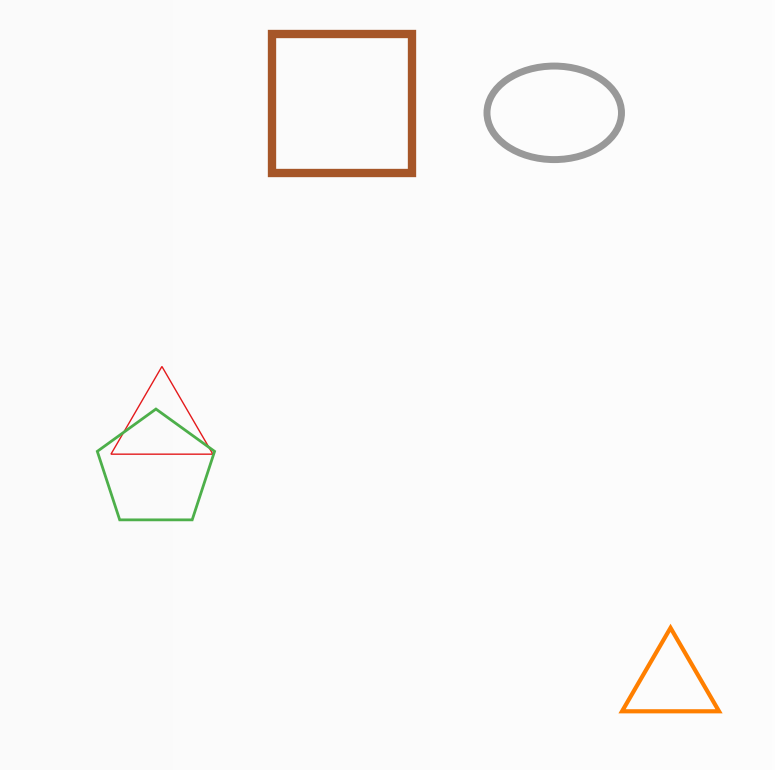[{"shape": "triangle", "thickness": 0.5, "radius": 0.38, "center": [0.209, 0.448]}, {"shape": "pentagon", "thickness": 1, "radius": 0.4, "center": [0.201, 0.389]}, {"shape": "triangle", "thickness": 1.5, "radius": 0.36, "center": [0.865, 0.112]}, {"shape": "square", "thickness": 3, "radius": 0.45, "center": [0.442, 0.865]}, {"shape": "oval", "thickness": 2.5, "radius": 0.43, "center": [0.715, 0.853]}]